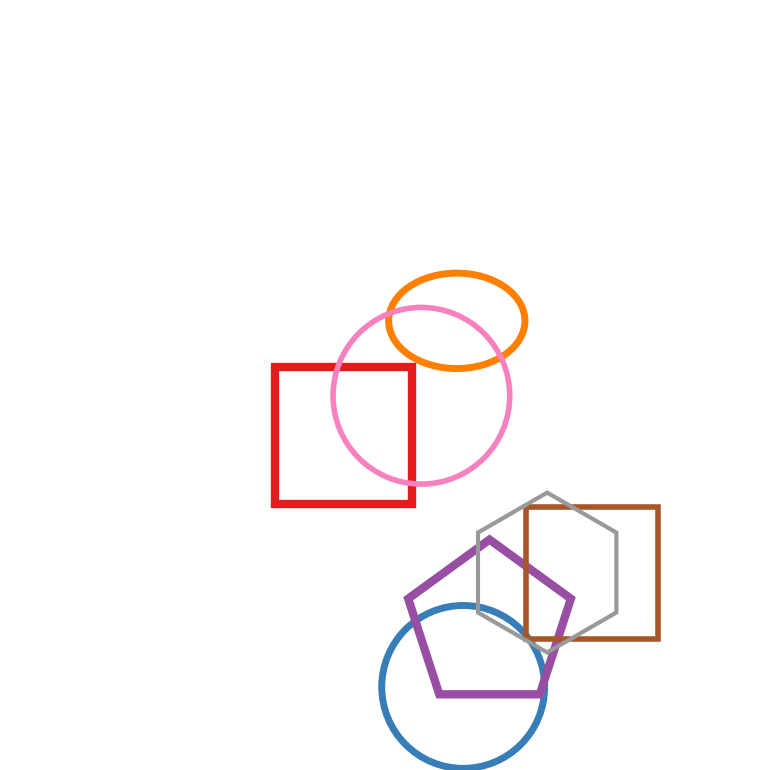[{"shape": "square", "thickness": 3, "radius": 0.44, "center": [0.446, 0.435]}, {"shape": "circle", "thickness": 2.5, "radius": 0.53, "center": [0.602, 0.108]}, {"shape": "pentagon", "thickness": 3, "radius": 0.56, "center": [0.636, 0.188]}, {"shape": "oval", "thickness": 2.5, "radius": 0.44, "center": [0.593, 0.583]}, {"shape": "square", "thickness": 2, "radius": 0.43, "center": [0.769, 0.256]}, {"shape": "circle", "thickness": 2, "radius": 0.57, "center": [0.547, 0.486]}, {"shape": "hexagon", "thickness": 1.5, "radius": 0.52, "center": [0.711, 0.256]}]